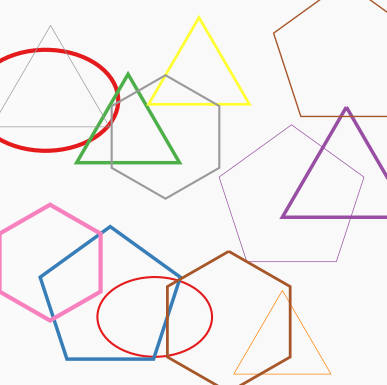[{"shape": "oval", "thickness": 3, "radius": 0.94, "center": [0.118, 0.739]}, {"shape": "oval", "thickness": 1.5, "radius": 0.74, "center": [0.399, 0.177]}, {"shape": "pentagon", "thickness": 2.5, "radius": 0.95, "center": [0.285, 0.221]}, {"shape": "triangle", "thickness": 2.5, "radius": 0.77, "center": [0.33, 0.654]}, {"shape": "triangle", "thickness": 2.5, "radius": 0.95, "center": [0.894, 0.531]}, {"shape": "pentagon", "thickness": 0.5, "radius": 0.98, "center": [0.752, 0.479]}, {"shape": "triangle", "thickness": 0.5, "radius": 0.72, "center": [0.729, 0.101]}, {"shape": "triangle", "thickness": 2, "radius": 0.75, "center": [0.514, 0.804]}, {"shape": "pentagon", "thickness": 1, "radius": 0.97, "center": [0.89, 0.854]}, {"shape": "hexagon", "thickness": 2, "radius": 0.91, "center": [0.59, 0.164]}, {"shape": "hexagon", "thickness": 3, "radius": 0.75, "center": [0.129, 0.318]}, {"shape": "hexagon", "thickness": 1.5, "radius": 0.8, "center": [0.427, 0.644]}, {"shape": "triangle", "thickness": 0.5, "radius": 0.88, "center": [0.13, 0.758]}]